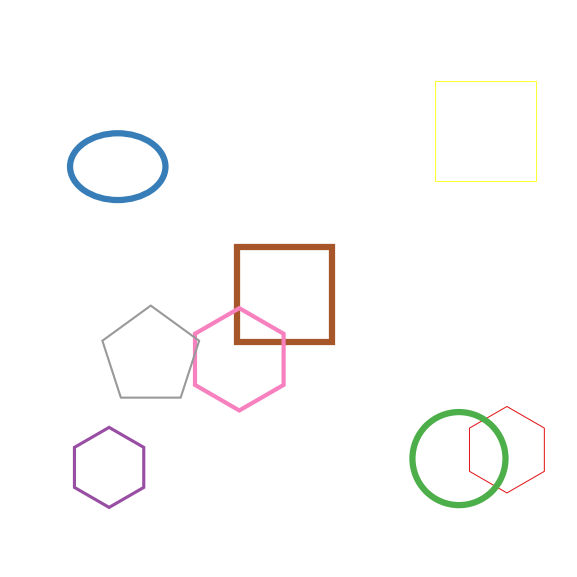[{"shape": "hexagon", "thickness": 0.5, "radius": 0.37, "center": [0.878, 0.22]}, {"shape": "oval", "thickness": 3, "radius": 0.41, "center": [0.204, 0.711]}, {"shape": "circle", "thickness": 3, "radius": 0.4, "center": [0.795, 0.205]}, {"shape": "hexagon", "thickness": 1.5, "radius": 0.35, "center": [0.189, 0.19]}, {"shape": "square", "thickness": 0.5, "radius": 0.44, "center": [0.84, 0.772]}, {"shape": "square", "thickness": 3, "radius": 0.41, "center": [0.493, 0.489]}, {"shape": "hexagon", "thickness": 2, "radius": 0.44, "center": [0.414, 0.377]}, {"shape": "pentagon", "thickness": 1, "radius": 0.44, "center": [0.261, 0.382]}]